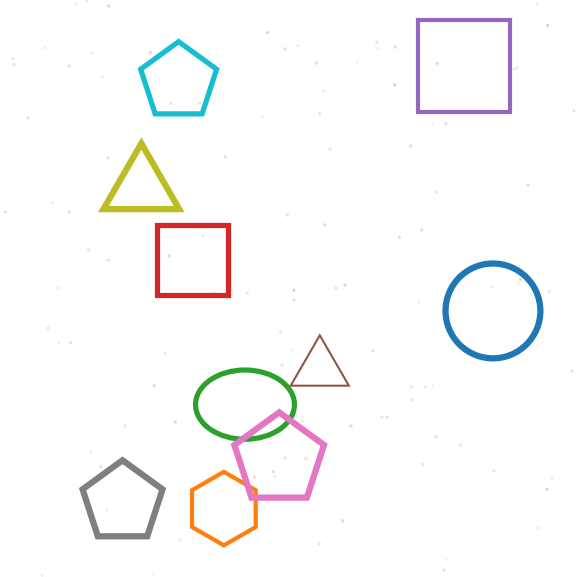[{"shape": "circle", "thickness": 3, "radius": 0.41, "center": [0.854, 0.461]}, {"shape": "hexagon", "thickness": 2, "radius": 0.32, "center": [0.388, 0.118]}, {"shape": "oval", "thickness": 2.5, "radius": 0.43, "center": [0.424, 0.298]}, {"shape": "square", "thickness": 2.5, "radius": 0.31, "center": [0.333, 0.549]}, {"shape": "square", "thickness": 2, "radius": 0.4, "center": [0.803, 0.885]}, {"shape": "triangle", "thickness": 1, "radius": 0.29, "center": [0.554, 0.36]}, {"shape": "pentagon", "thickness": 3, "radius": 0.41, "center": [0.483, 0.203]}, {"shape": "pentagon", "thickness": 3, "radius": 0.36, "center": [0.212, 0.129]}, {"shape": "triangle", "thickness": 3, "radius": 0.38, "center": [0.245, 0.675]}, {"shape": "pentagon", "thickness": 2.5, "radius": 0.35, "center": [0.309, 0.858]}]